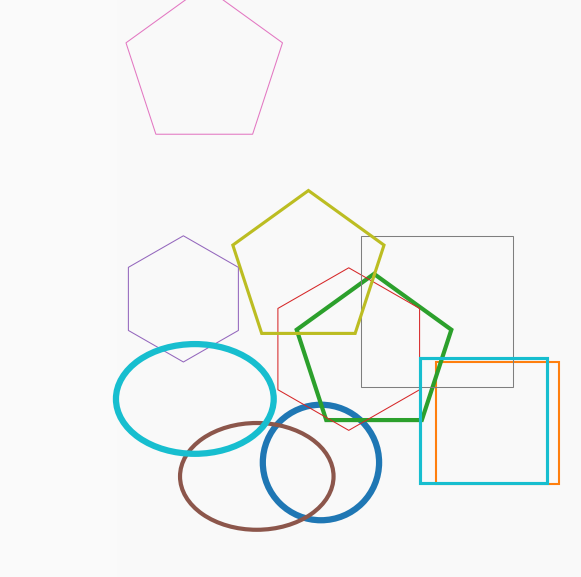[{"shape": "circle", "thickness": 3, "radius": 0.5, "center": [0.552, 0.198]}, {"shape": "square", "thickness": 1, "radius": 0.53, "center": [0.857, 0.266]}, {"shape": "pentagon", "thickness": 2, "radius": 0.7, "center": [0.643, 0.385]}, {"shape": "hexagon", "thickness": 0.5, "radius": 0.7, "center": [0.6, 0.395]}, {"shape": "hexagon", "thickness": 0.5, "radius": 0.55, "center": [0.316, 0.482]}, {"shape": "oval", "thickness": 2, "radius": 0.66, "center": [0.442, 0.174]}, {"shape": "pentagon", "thickness": 0.5, "radius": 0.71, "center": [0.351, 0.881]}, {"shape": "square", "thickness": 0.5, "radius": 0.65, "center": [0.752, 0.459]}, {"shape": "pentagon", "thickness": 1.5, "radius": 0.68, "center": [0.531, 0.532]}, {"shape": "oval", "thickness": 3, "radius": 0.68, "center": [0.335, 0.308]}, {"shape": "square", "thickness": 1.5, "radius": 0.54, "center": [0.832, 0.271]}]